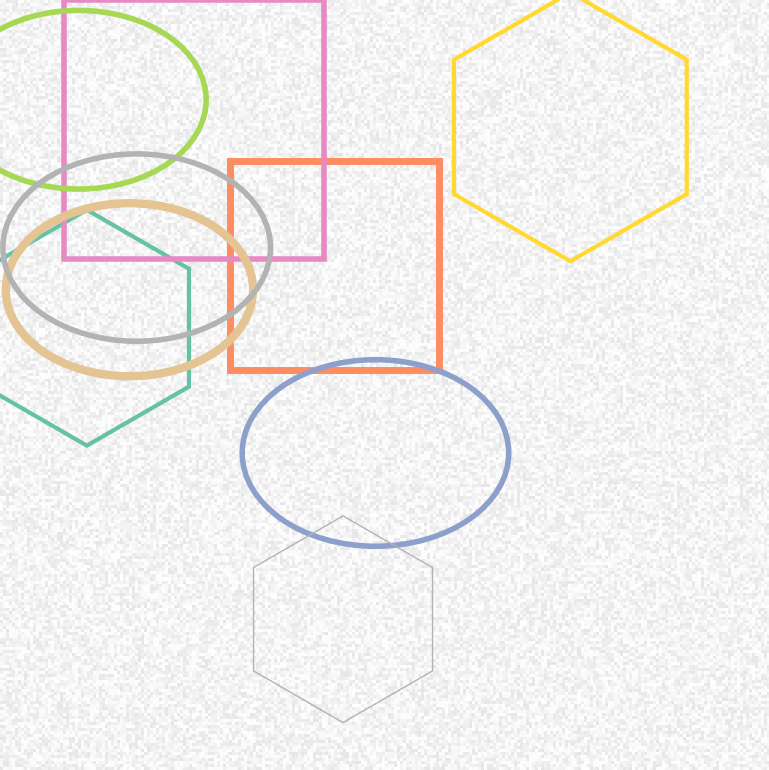[{"shape": "hexagon", "thickness": 1.5, "radius": 0.77, "center": [0.113, 0.574]}, {"shape": "square", "thickness": 2.5, "radius": 0.68, "center": [0.434, 0.655]}, {"shape": "oval", "thickness": 2, "radius": 0.87, "center": [0.488, 0.412]}, {"shape": "square", "thickness": 2, "radius": 0.84, "center": [0.252, 0.832]}, {"shape": "oval", "thickness": 2, "radius": 0.83, "center": [0.102, 0.87]}, {"shape": "hexagon", "thickness": 1.5, "radius": 0.87, "center": [0.741, 0.835]}, {"shape": "oval", "thickness": 3, "radius": 0.8, "center": [0.168, 0.624]}, {"shape": "oval", "thickness": 2, "radius": 0.87, "center": [0.178, 0.678]}, {"shape": "hexagon", "thickness": 0.5, "radius": 0.67, "center": [0.445, 0.196]}]